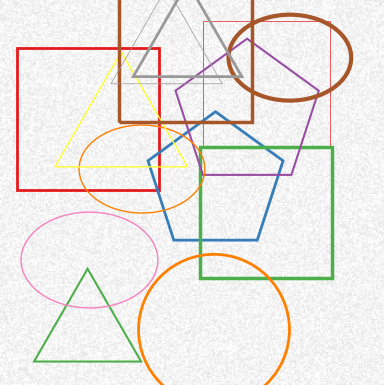[{"shape": "square", "thickness": 2, "radius": 0.92, "center": [0.228, 0.692]}, {"shape": "square", "thickness": 0.5, "radius": 0.82, "center": [0.692, 0.78]}, {"shape": "pentagon", "thickness": 2, "radius": 0.92, "center": [0.56, 0.525]}, {"shape": "square", "thickness": 2.5, "radius": 0.86, "center": [0.69, 0.448]}, {"shape": "triangle", "thickness": 1.5, "radius": 0.8, "center": [0.228, 0.141]}, {"shape": "pentagon", "thickness": 1.5, "radius": 0.98, "center": [0.642, 0.704]}, {"shape": "oval", "thickness": 1, "radius": 0.82, "center": [0.369, 0.561]}, {"shape": "circle", "thickness": 2, "radius": 0.98, "center": [0.556, 0.143]}, {"shape": "triangle", "thickness": 1, "radius": 1.0, "center": [0.315, 0.666]}, {"shape": "square", "thickness": 2.5, "radius": 0.86, "center": [0.482, 0.855]}, {"shape": "oval", "thickness": 3, "radius": 0.8, "center": [0.753, 0.85]}, {"shape": "oval", "thickness": 1, "radius": 0.89, "center": [0.232, 0.325]}, {"shape": "triangle", "thickness": 2, "radius": 0.81, "center": [0.487, 0.882]}, {"shape": "triangle", "thickness": 0.5, "radius": 0.83, "center": [0.433, 0.866]}]